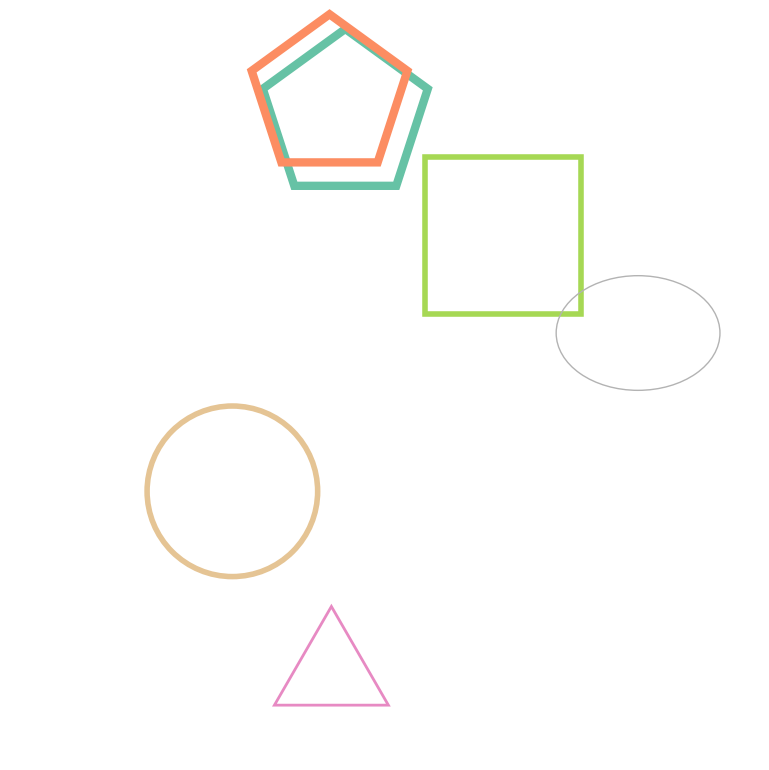[{"shape": "pentagon", "thickness": 3, "radius": 0.56, "center": [0.448, 0.85]}, {"shape": "pentagon", "thickness": 3, "radius": 0.53, "center": [0.428, 0.875]}, {"shape": "triangle", "thickness": 1, "radius": 0.43, "center": [0.43, 0.127]}, {"shape": "square", "thickness": 2, "radius": 0.51, "center": [0.653, 0.694]}, {"shape": "circle", "thickness": 2, "radius": 0.55, "center": [0.302, 0.362]}, {"shape": "oval", "thickness": 0.5, "radius": 0.53, "center": [0.829, 0.568]}]